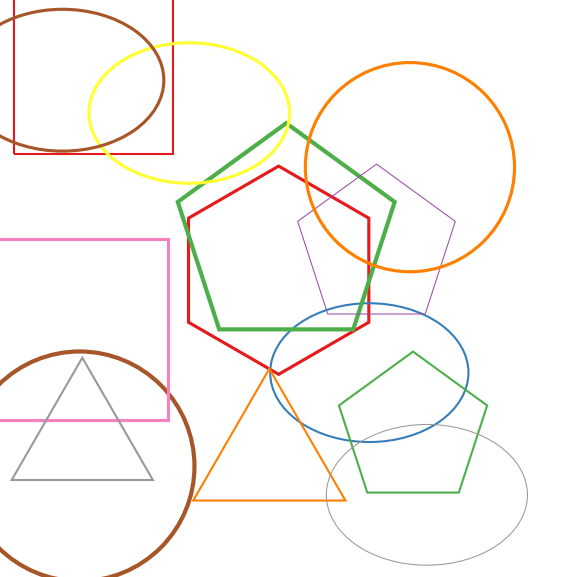[{"shape": "hexagon", "thickness": 1.5, "radius": 0.9, "center": [0.483, 0.531]}, {"shape": "square", "thickness": 1, "radius": 0.69, "center": [0.162, 0.871]}, {"shape": "oval", "thickness": 1, "radius": 0.86, "center": [0.639, 0.354]}, {"shape": "pentagon", "thickness": 2, "radius": 0.99, "center": [0.496, 0.588]}, {"shape": "pentagon", "thickness": 1, "radius": 0.67, "center": [0.715, 0.255]}, {"shape": "pentagon", "thickness": 0.5, "radius": 0.72, "center": [0.652, 0.571]}, {"shape": "circle", "thickness": 1.5, "radius": 0.91, "center": [0.71, 0.71]}, {"shape": "triangle", "thickness": 1, "radius": 0.76, "center": [0.466, 0.208]}, {"shape": "oval", "thickness": 1.5, "radius": 0.87, "center": [0.328, 0.803]}, {"shape": "oval", "thickness": 1.5, "radius": 0.88, "center": [0.108, 0.86]}, {"shape": "circle", "thickness": 2, "radius": 0.99, "center": [0.138, 0.192]}, {"shape": "square", "thickness": 1.5, "radius": 0.78, "center": [0.134, 0.428]}, {"shape": "oval", "thickness": 0.5, "radius": 0.87, "center": [0.739, 0.142]}, {"shape": "triangle", "thickness": 1, "radius": 0.71, "center": [0.142, 0.239]}]